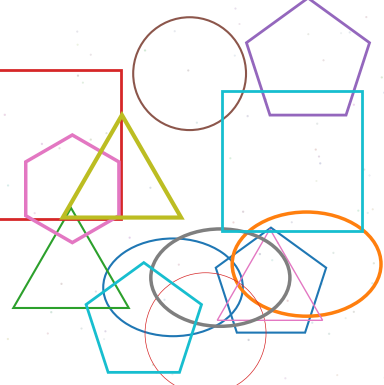[{"shape": "oval", "thickness": 1.5, "radius": 0.91, "center": [0.449, 0.254]}, {"shape": "pentagon", "thickness": 1.5, "radius": 0.75, "center": [0.704, 0.258]}, {"shape": "oval", "thickness": 2.5, "radius": 0.97, "center": [0.796, 0.314]}, {"shape": "triangle", "thickness": 1.5, "radius": 0.87, "center": [0.184, 0.287]}, {"shape": "square", "thickness": 2, "radius": 0.96, "center": [0.122, 0.625]}, {"shape": "circle", "thickness": 0.5, "radius": 0.79, "center": [0.534, 0.134]}, {"shape": "pentagon", "thickness": 2, "radius": 0.84, "center": [0.8, 0.837]}, {"shape": "circle", "thickness": 1.5, "radius": 0.73, "center": [0.492, 0.809]}, {"shape": "hexagon", "thickness": 2.5, "radius": 0.7, "center": [0.188, 0.51]}, {"shape": "triangle", "thickness": 1, "radius": 0.79, "center": [0.701, 0.247]}, {"shape": "oval", "thickness": 2.5, "radius": 0.9, "center": [0.572, 0.279]}, {"shape": "triangle", "thickness": 3, "radius": 0.89, "center": [0.317, 0.524]}, {"shape": "pentagon", "thickness": 2, "radius": 0.79, "center": [0.374, 0.16]}, {"shape": "square", "thickness": 2, "radius": 0.91, "center": [0.758, 0.582]}]